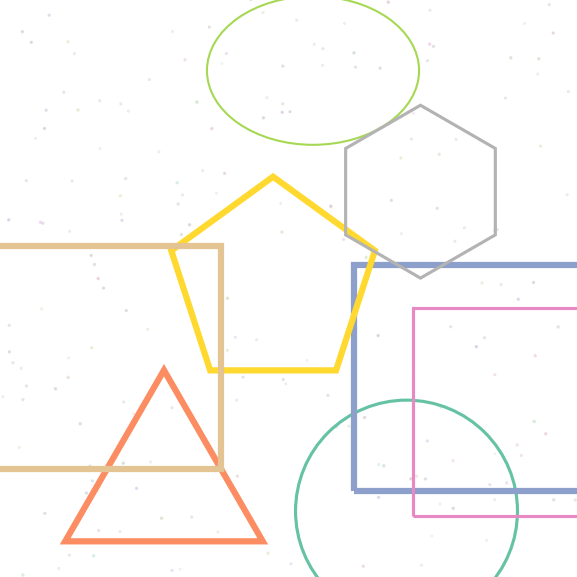[{"shape": "circle", "thickness": 1.5, "radius": 0.96, "center": [0.704, 0.114]}, {"shape": "triangle", "thickness": 3, "radius": 0.99, "center": [0.284, 0.161]}, {"shape": "square", "thickness": 3, "radius": 0.98, "center": [0.809, 0.344]}, {"shape": "square", "thickness": 1.5, "radius": 0.9, "center": [0.895, 0.286]}, {"shape": "oval", "thickness": 1, "radius": 0.92, "center": [0.542, 0.877]}, {"shape": "pentagon", "thickness": 3, "radius": 0.93, "center": [0.473, 0.508]}, {"shape": "square", "thickness": 3, "radius": 0.97, "center": [0.189, 0.38]}, {"shape": "hexagon", "thickness": 1.5, "radius": 0.75, "center": [0.728, 0.667]}]